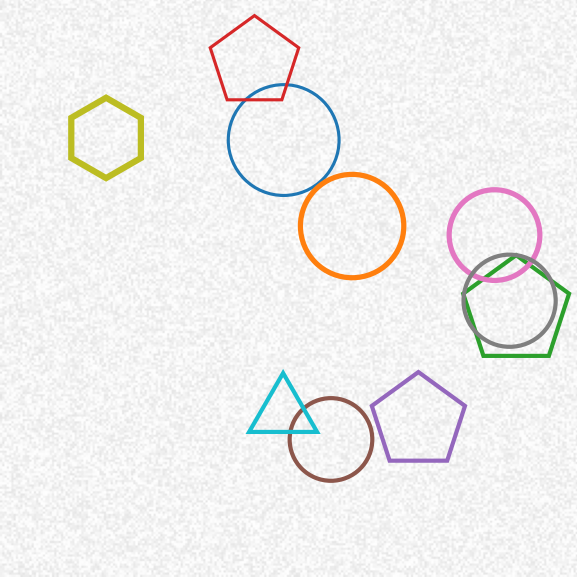[{"shape": "circle", "thickness": 1.5, "radius": 0.48, "center": [0.491, 0.757]}, {"shape": "circle", "thickness": 2.5, "radius": 0.45, "center": [0.61, 0.608]}, {"shape": "pentagon", "thickness": 2, "radius": 0.48, "center": [0.894, 0.461]}, {"shape": "pentagon", "thickness": 1.5, "radius": 0.4, "center": [0.441, 0.892]}, {"shape": "pentagon", "thickness": 2, "radius": 0.42, "center": [0.725, 0.27]}, {"shape": "circle", "thickness": 2, "radius": 0.36, "center": [0.573, 0.238]}, {"shape": "circle", "thickness": 2.5, "radius": 0.39, "center": [0.856, 0.592]}, {"shape": "circle", "thickness": 2, "radius": 0.4, "center": [0.882, 0.478]}, {"shape": "hexagon", "thickness": 3, "radius": 0.35, "center": [0.184, 0.76]}, {"shape": "triangle", "thickness": 2, "radius": 0.34, "center": [0.49, 0.285]}]